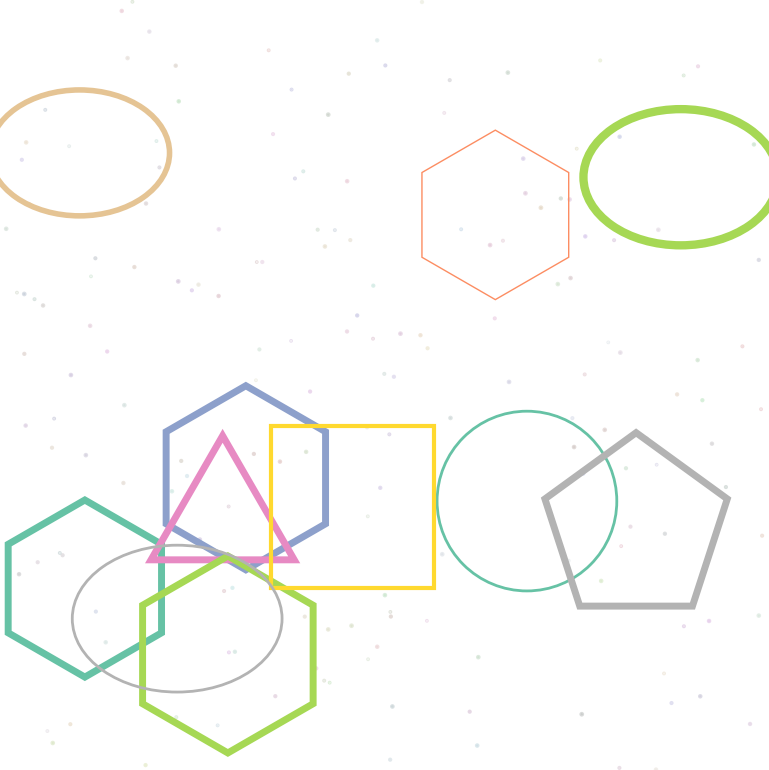[{"shape": "hexagon", "thickness": 2.5, "radius": 0.57, "center": [0.11, 0.236]}, {"shape": "circle", "thickness": 1, "radius": 0.58, "center": [0.684, 0.349]}, {"shape": "hexagon", "thickness": 0.5, "radius": 0.55, "center": [0.643, 0.721]}, {"shape": "hexagon", "thickness": 2.5, "radius": 0.6, "center": [0.319, 0.38]}, {"shape": "triangle", "thickness": 2.5, "radius": 0.54, "center": [0.289, 0.327]}, {"shape": "oval", "thickness": 3, "radius": 0.63, "center": [0.884, 0.77]}, {"shape": "hexagon", "thickness": 2.5, "radius": 0.64, "center": [0.296, 0.15]}, {"shape": "square", "thickness": 1.5, "radius": 0.53, "center": [0.458, 0.342]}, {"shape": "oval", "thickness": 2, "radius": 0.58, "center": [0.103, 0.801]}, {"shape": "pentagon", "thickness": 2.5, "radius": 0.62, "center": [0.826, 0.314]}, {"shape": "oval", "thickness": 1, "radius": 0.68, "center": [0.23, 0.197]}]